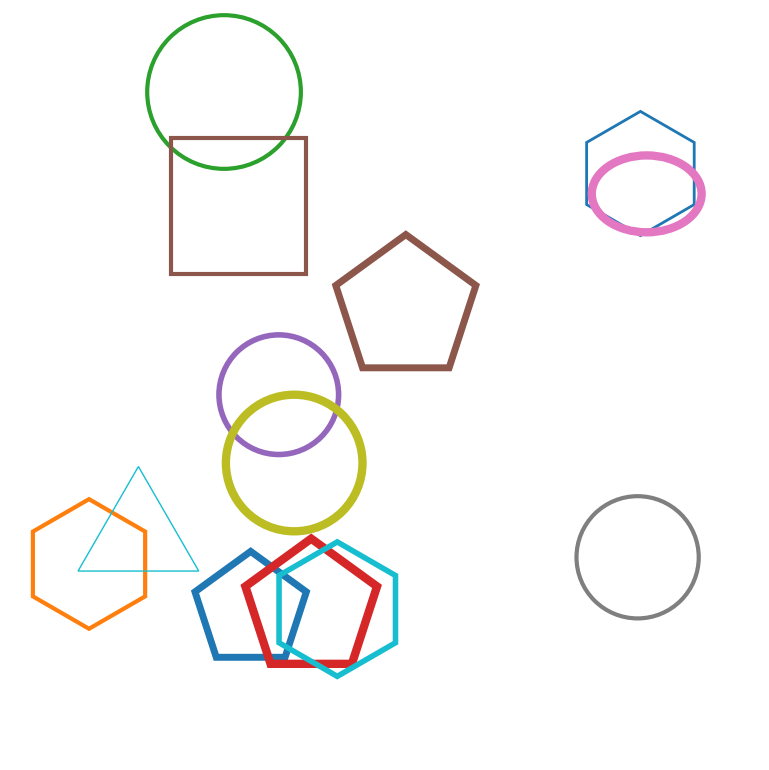[{"shape": "pentagon", "thickness": 2.5, "radius": 0.38, "center": [0.326, 0.208]}, {"shape": "hexagon", "thickness": 1, "radius": 0.4, "center": [0.832, 0.775]}, {"shape": "hexagon", "thickness": 1.5, "radius": 0.42, "center": [0.116, 0.268]}, {"shape": "circle", "thickness": 1.5, "radius": 0.5, "center": [0.291, 0.881]}, {"shape": "pentagon", "thickness": 3, "radius": 0.45, "center": [0.404, 0.211]}, {"shape": "circle", "thickness": 2, "radius": 0.39, "center": [0.362, 0.487]}, {"shape": "pentagon", "thickness": 2.5, "radius": 0.48, "center": [0.527, 0.6]}, {"shape": "square", "thickness": 1.5, "radius": 0.44, "center": [0.31, 0.732]}, {"shape": "oval", "thickness": 3, "radius": 0.36, "center": [0.84, 0.748]}, {"shape": "circle", "thickness": 1.5, "radius": 0.4, "center": [0.828, 0.276]}, {"shape": "circle", "thickness": 3, "radius": 0.44, "center": [0.382, 0.399]}, {"shape": "hexagon", "thickness": 2, "radius": 0.44, "center": [0.438, 0.209]}, {"shape": "triangle", "thickness": 0.5, "radius": 0.45, "center": [0.18, 0.304]}]